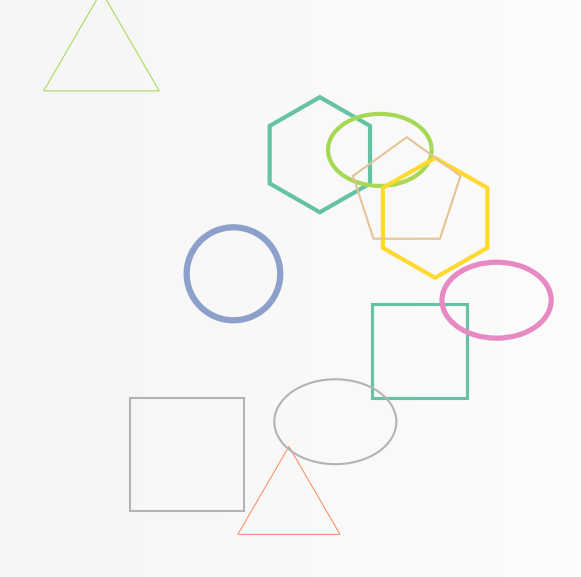[{"shape": "square", "thickness": 1.5, "radius": 0.41, "center": [0.721, 0.391]}, {"shape": "hexagon", "thickness": 2, "radius": 0.5, "center": [0.55, 0.731]}, {"shape": "triangle", "thickness": 0.5, "radius": 0.51, "center": [0.497, 0.125]}, {"shape": "circle", "thickness": 3, "radius": 0.4, "center": [0.402, 0.525]}, {"shape": "oval", "thickness": 2.5, "radius": 0.47, "center": [0.854, 0.479]}, {"shape": "oval", "thickness": 2, "radius": 0.45, "center": [0.653, 0.74]}, {"shape": "triangle", "thickness": 0.5, "radius": 0.57, "center": [0.175, 0.899]}, {"shape": "hexagon", "thickness": 2, "radius": 0.52, "center": [0.749, 0.622]}, {"shape": "pentagon", "thickness": 1, "radius": 0.49, "center": [0.7, 0.664]}, {"shape": "square", "thickness": 1, "radius": 0.49, "center": [0.322, 0.213]}, {"shape": "oval", "thickness": 1, "radius": 0.53, "center": [0.577, 0.269]}]